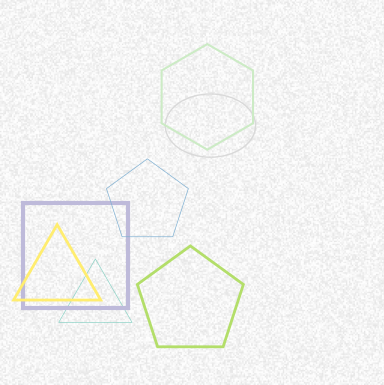[{"shape": "triangle", "thickness": 0.5, "radius": 0.55, "center": [0.248, 0.218]}, {"shape": "square", "thickness": 3, "radius": 0.68, "center": [0.196, 0.337]}, {"shape": "pentagon", "thickness": 0.5, "radius": 0.56, "center": [0.383, 0.476]}, {"shape": "pentagon", "thickness": 2, "radius": 0.72, "center": [0.494, 0.216]}, {"shape": "oval", "thickness": 1, "radius": 0.59, "center": [0.547, 0.674]}, {"shape": "hexagon", "thickness": 1.5, "radius": 0.69, "center": [0.538, 0.748]}, {"shape": "triangle", "thickness": 2, "radius": 0.65, "center": [0.148, 0.286]}]